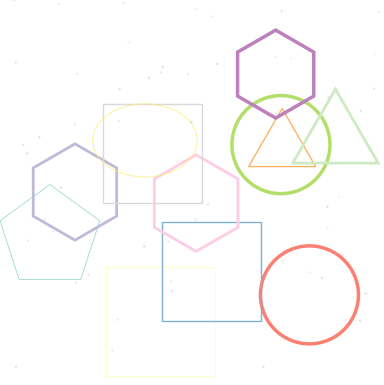[{"shape": "pentagon", "thickness": 0.5, "radius": 0.68, "center": [0.13, 0.384]}, {"shape": "square", "thickness": 0.5, "radius": 0.71, "center": [0.416, 0.166]}, {"shape": "hexagon", "thickness": 2, "radius": 0.63, "center": [0.195, 0.501]}, {"shape": "circle", "thickness": 2.5, "radius": 0.64, "center": [0.804, 0.234]}, {"shape": "square", "thickness": 1, "radius": 0.64, "center": [0.55, 0.296]}, {"shape": "triangle", "thickness": 1, "radius": 0.5, "center": [0.733, 0.618]}, {"shape": "circle", "thickness": 2.5, "radius": 0.64, "center": [0.73, 0.624]}, {"shape": "hexagon", "thickness": 2, "radius": 0.63, "center": [0.509, 0.472]}, {"shape": "square", "thickness": 1, "radius": 0.64, "center": [0.396, 0.601]}, {"shape": "hexagon", "thickness": 2.5, "radius": 0.57, "center": [0.716, 0.808]}, {"shape": "triangle", "thickness": 2, "radius": 0.64, "center": [0.871, 0.64]}, {"shape": "oval", "thickness": 0.5, "radius": 0.68, "center": [0.377, 0.635]}]